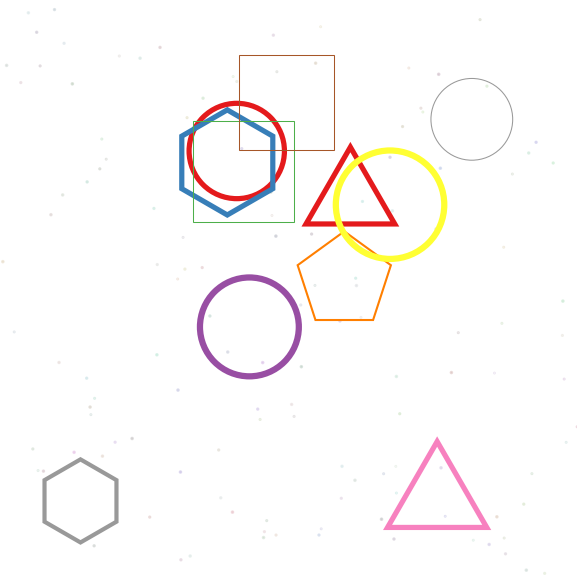[{"shape": "circle", "thickness": 2.5, "radius": 0.41, "center": [0.41, 0.738]}, {"shape": "triangle", "thickness": 2.5, "radius": 0.44, "center": [0.607, 0.656]}, {"shape": "hexagon", "thickness": 2.5, "radius": 0.45, "center": [0.394, 0.718]}, {"shape": "square", "thickness": 0.5, "radius": 0.44, "center": [0.422, 0.701]}, {"shape": "circle", "thickness": 3, "radius": 0.43, "center": [0.432, 0.433]}, {"shape": "pentagon", "thickness": 1, "radius": 0.42, "center": [0.596, 0.514]}, {"shape": "circle", "thickness": 3, "radius": 0.47, "center": [0.675, 0.645]}, {"shape": "square", "thickness": 0.5, "radius": 0.41, "center": [0.496, 0.822]}, {"shape": "triangle", "thickness": 2.5, "radius": 0.5, "center": [0.757, 0.135]}, {"shape": "hexagon", "thickness": 2, "radius": 0.36, "center": [0.139, 0.132]}, {"shape": "circle", "thickness": 0.5, "radius": 0.35, "center": [0.817, 0.792]}]